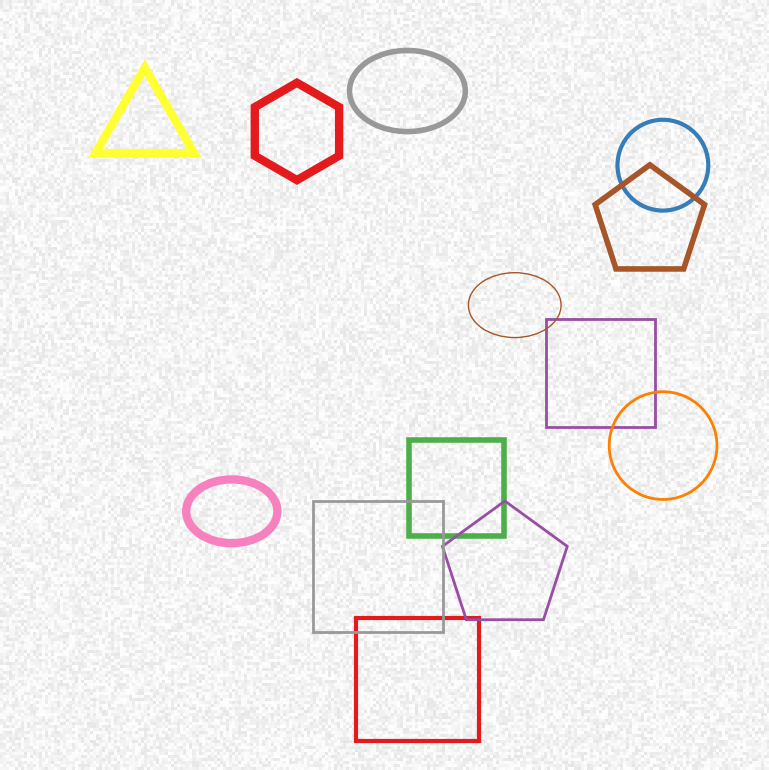[{"shape": "square", "thickness": 1.5, "radius": 0.4, "center": [0.542, 0.118]}, {"shape": "hexagon", "thickness": 3, "radius": 0.32, "center": [0.386, 0.829]}, {"shape": "circle", "thickness": 1.5, "radius": 0.29, "center": [0.861, 0.785]}, {"shape": "square", "thickness": 2, "radius": 0.31, "center": [0.593, 0.366]}, {"shape": "square", "thickness": 1, "radius": 0.35, "center": [0.78, 0.515]}, {"shape": "pentagon", "thickness": 1, "radius": 0.43, "center": [0.656, 0.264]}, {"shape": "circle", "thickness": 1, "radius": 0.35, "center": [0.861, 0.421]}, {"shape": "triangle", "thickness": 3, "radius": 0.37, "center": [0.188, 0.838]}, {"shape": "pentagon", "thickness": 2, "radius": 0.37, "center": [0.844, 0.711]}, {"shape": "oval", "thickness": 0.5, "radius": 0.3, "center": [0.668, 0.604]}, {"shape": "oval", "thickness": 3, "radius": 0.3, "center": [0.301, 0.336]}, {"shape": "oval", "thickness": 2, "radius": 0.38, "center": [0.529, 0.882]}, {"shape": "square", "thickness": 1, "radius": 0.42, "center": [0.491, 0.264]}]